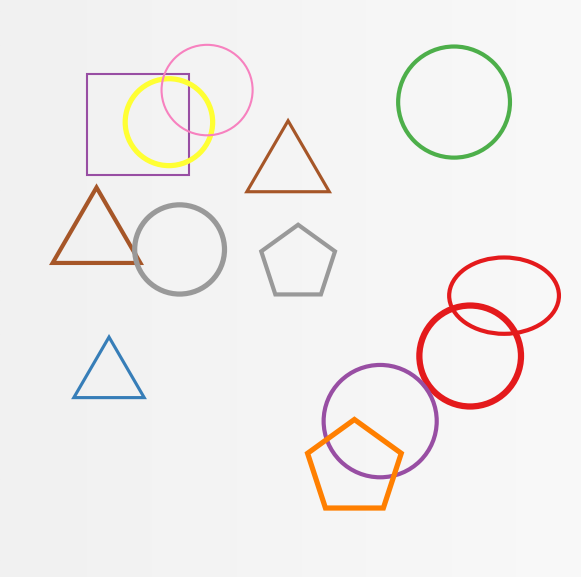[{"shape": "circle", "thickness": 3, "radius": 0.44, "center": [0.809, 0.383]}, {"shape": "oval", "thickness": 2, "radius": 0.47, "center": [0.867, 0.487]}, {"shape": "triangle", "thickness": 1.5, "radius": 0.35, "center": [0.188, 0.346]}, {"shape": "circle", "thickness": 2, "radius": 0.48, "center": [0.781, 0.822]}, {"shape": "circle", "thickness": 2, "radius": 0.49, "center": [0.654, 0.27]}, {"shape": "square", "thickness": 1, "radius": 0.44, "center": [0.238, 0.784]}, {"shape": "pentagon", "thickness": 2.5, "radius": 0.42, "center": [0.61, 0.188]}, {"shape": "circle", "thickness": 2.5, "radius": 0.38, "center": [0.291, 0.788]}, {"shape": "triangle", "thickness": 1.5, "radius": 0.41, "center": [0.496, 0.708]}, {"shape": "triangle", "thickness": 2, "radius": 0.44, "center": [0.166, 0.587]}, {"shape": "circle", "thickness": 1, "radius": 0.39, "center": [0.356, 0.843]}, {"shape": "pentagon", "thickness": 2, "radius": 0.33, "center": [0.513, 0.543]}, {"shape": "circle", "thickness": 2.5, "radius": 0.39, "center": [0.309, 0.567]}]